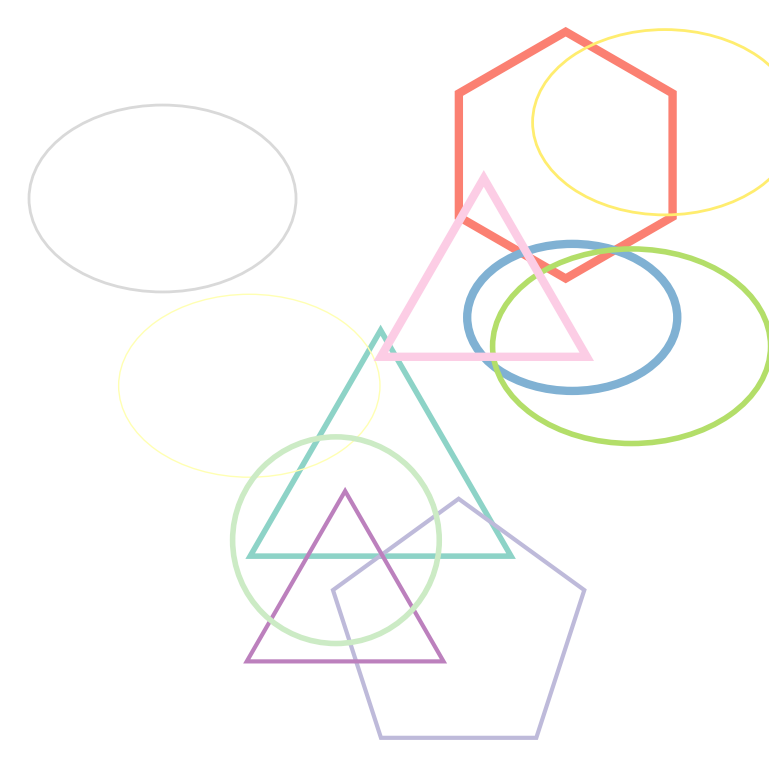[{"shape": "triangle", "thickness": 2, "radius": 0.98, "center": [0.494, 0.376]}, {"shape": "oval", "thickness": 0.5, "radius": 0.85, "center": [0.324, 0.499]}, {"shape": "pentagon", "thickness": 1.5, "radius": 0.86, "center": [0.596, 0.181]}, {"shape": "hexagon", "thickness": 3, "radius": 0.8, "center": [0.735, 0.799]}, {"shape": "oval", "thickness": 3, "radius": 0.68, "center": [0.743, 0.588]}, {"shape": "oval", "thickness": 2, "radius": 0.9, "center": [0.82, 0.55]}, {"shape": "triangle", "thickness": 3, "radius": 0.77, "center": [0.628, 0.614]}, {"shape": "oval", "thickness": 1, "radius": 0.87, "center": [0.211, 0.742]}, {"shape": "triangle", "thickness": 1.5, "radius": 0.74, "center": [0.448, 0.215]}, {"shape": "circle", "thickness": 2, "radius": 0.67, "center": [0.436, 0.298]}, {"shape": "oval", "thickness": 1, "radius": 0.86, "center": [0.864, 0.841]}]